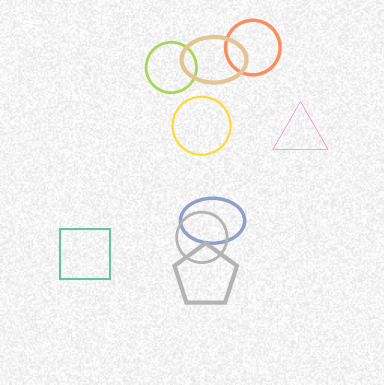[{"shape": "square", "thickness": 1.5, "radius": 0.33, "center": [0.221, 0.34]}, {"shape": "circle", "thickness": 2.5, "radius": 0.35, "center": [0.657, 0.876]}, {"shape": "oval", "thickness": 2.5, "radius": 0.42, "center": [0.552, 0.427]}, {"shape": "triangle", "thickness": 0.5, "radius": 0.41, "center": [0.781, 0.653]}, {"shape": "circle", "thickness": 2, "radius": 0.33, "center": [0.445, 0.825]}, {"shape": "circle", "thickness": 1.5, "radius": 0.38, "center": [0.523, 0.673]}, {"shape": "oval", "thickness": 3, "radius": 0.42, "center": [0.556, 0.845]}, {"shape": "circle", "thickness": 2, "radius": 0.33, "center": [0.524, 0.383]}, {"shape": "pentagon", "thickness": 3, "radius": 0.43, "center": [0.534, 0.283]}]